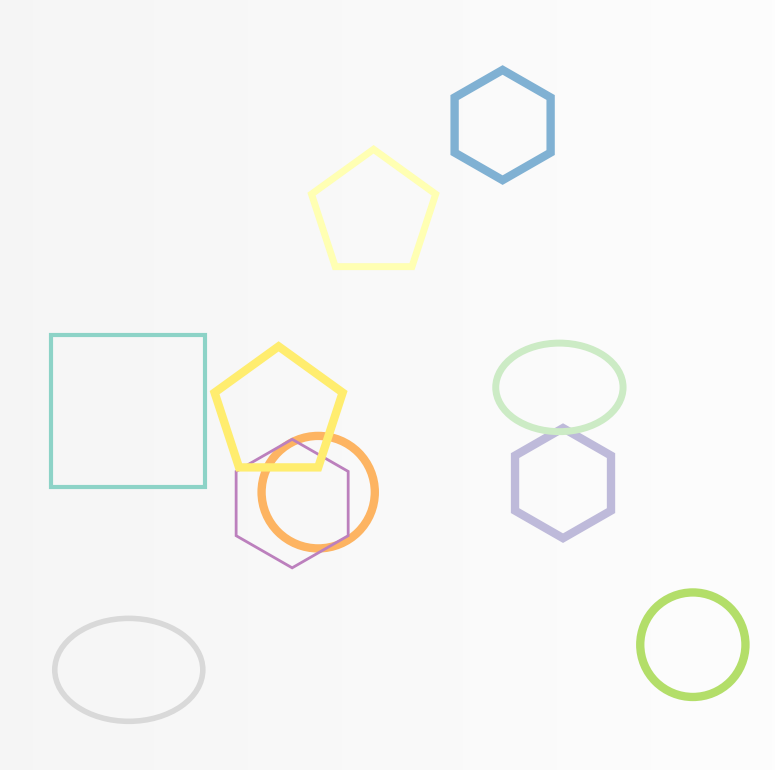[{"shape": "square", "thickness": 1.5, "radius": 0.49, "center": [0.165, 0.466]}, {"shape": "pentagon", "thickness": 2.5, "radius": 0.42, "center": [0.482, 0.722]}, {"shape": "hexagon", "thickness": 3, "radius": 0.36, "center": [0.726, 0.373]}, {"shape": "hexagon", "thickness": 3, "radius": 0.36, "center": [0.649, 0.838]}, {"shape": "circle", "thickness": 3, "radius": 0.37, "center": [0.411, 0.361]}, {"shape": "circle", "thickness": 3, "radius": 0.34, "center": [0.894, 0.163]}, {"shape": "oval", "thickness": 2, "radius": 0.48, "center": [0.166, 0.13]}, {"shape": "hexagon", "thickness": 1, "radius": 0.42, "center": [0.377, 0.346]}, {"shape": "oval", "thickness": 2.5, "radius": 0.41, "center": [0.722, 0.497]}, {"shape": "pentagon", "thickness": 3, "radius": 0.43, "center": [0.36, 0.463]}]